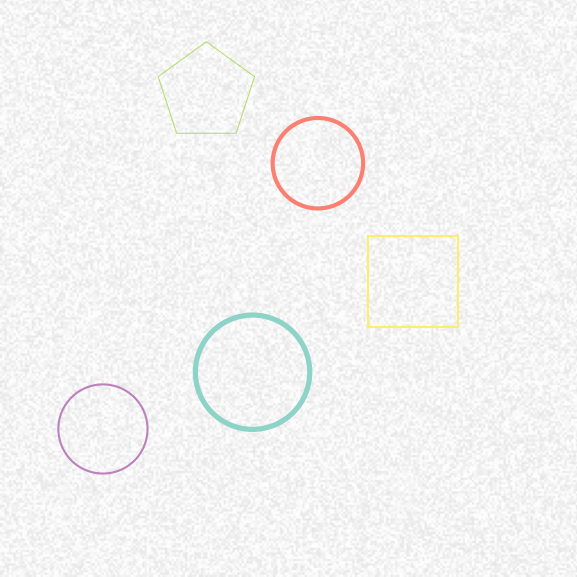[{"shape": "circle", "thickness": 2.5, "radius": 0.5, "center": [0.437, 0.355]}, {"shape": "circle", "thickness": 2, "radius": 0.39, "center": [0.55, 0.717]}, {"shape": "pentagon", "thickness": 0.5, "radius": 0.44, "center": [0.357, 0.839]}, {"shape": "circle", "thickness": 1, "radius": 0.39, "center": [0.178, 0.256]}, {"shape": "square", "thickness": 1, "radius": 0.39, "center": [0.715, 0.512]}]